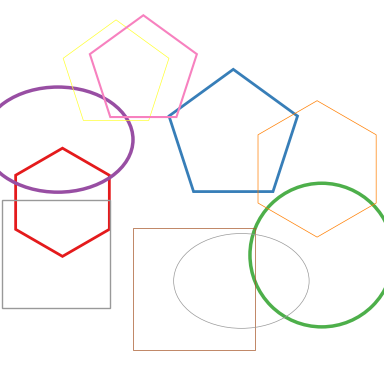[{"shape": "hexagon", "thickness": 2, "radius": 0.7, "center": [0.162, 0.475]}, {"shape": "pentagon", "thickness": 2, "radius": 0.88, "center": [0.606, 0.644]}, {"shape": "circle", "thickness": 2.5, "radius": 0.93, "center": [0.836, 0.338]}, {"shape": "oval", "thickness": 2.5, "radius": 0.98, "center": [0.15, 0.637]}, {"shape": "hexagon", "thickness": 0.5, "radius": 0.89, "center": [0.824, 0.561]}, {"shape": "pentagon", "thickness": 0.5, "radius": 0.72, "center": [0.301, 0.804]}, {"shape": "square", "thickness": 0.5, "radius": 0.79, "center": [0.504, 0.249]}, {"shape": "pentagon", "thickness": 1.5, "radius": 0.73, "center": [0.372, 0.814]}, {"shape": "oval", "thickness": 0.5, "radius": 0.88, "center": [0.627, 0.27]}, {"shape": "square", "thickness": 1, "radius": 0.7, "center": [0.145, 0.341]}]